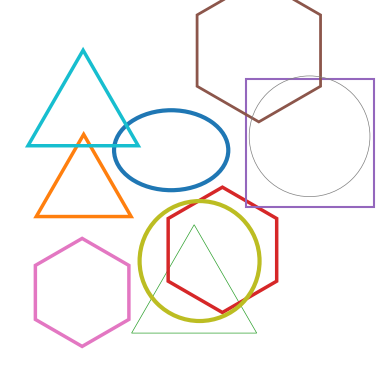[{"shape": "oval", "thickness": 3, "radius": 0.74, "center": [0.445, 0.61]}, {"shape": "triangle", "thickness": 2.5, "radius": 0.71, "center": [0.217, 0.509]}, {"shape": "triangle", "thickness": 0.5, "radius": 0.94, "center": [0.504, 0.229]}, {"shape": "hexagon", "thickness": 2.5, "radius": 0.81, "center": [0.578, 0.351]}, {"shape": "square", "thickness": 1.5, "radius": 0.83, "center": [0.806, 0.629]}, {"shape": "hexagon", "thickness": 2, "radius": 0.93, "center": [0.672, 0.869]}, {"shape": "hexagon", "thickness": 2.5, "radius": 0.7, "center": [0.213, 0.24]}, {"shape": "circle", "thickness": 0.5, "radius": 0.78, "center": [0.804, 0.646]}, {"shape": "circle", "thickness": 3, "radius": 0.78, "center": [0.518, 0.322]}, {"shape": "triangle", "thickness": 2.5, "radius": 0.83, "center": [0.216, 0.704]}]